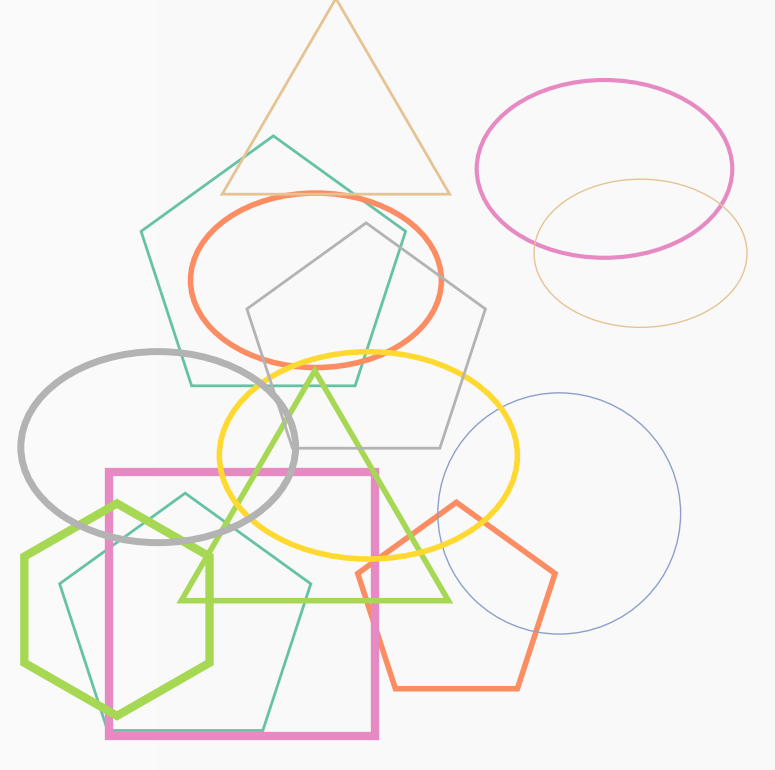[{"shape": "pentagon", "thickness": 1, "radius": 0.9, "center": [0.353, 0.644]}, {"shape": "pentagon", "thickness": 1, "radius": 0.85, "center": [0.239, 0.189]}, {"shape": "oval", "thickness": 2, "radius": 0.81, "center": [0.408, 0.636]}, {"shape": "pentagon", "thickness": 2, "radius": 0.67, "center": [0.589, 0.214]}, {"shape": "circle", "thickness": 0.5, "radius": 0.78, "center": [0.722, 0.333]}, {"shape": "square", "thickness": 3, "radius": 0.86, "center": [0.312, 0.216]}, {"shape": "oval", "thickness": 1.5, "radius": 0.82, "center": [0.78, 0.781]}, {"shape": "triangle", "thickness": 2, "radius": 1.0, "center": [0.406, 0.319]}, {"shape": "hexagon", "thickness": 3, "radius": 0.69, "center": [0.151, 0.208]}, {"shape": "oval", "thickness": 2, "radius": 0.96, "center": [0.475, 0.409]}, {"shape": "triangle", "thickness": 1, "radius": 0.85, "center": [0.433, 0.833]}, {"shape": "oval", "thickness": 0.5, "radius": 0.69, "center": [0.827, 0.671]}, {"shape": "oval", "thickness": 2.5, "radius": 0.89, "center": [0.204, 0.419]}, {"shape": "pentagon", "thickness": 1, "radius": 0.81, "center": [0.472, 0.549]}]